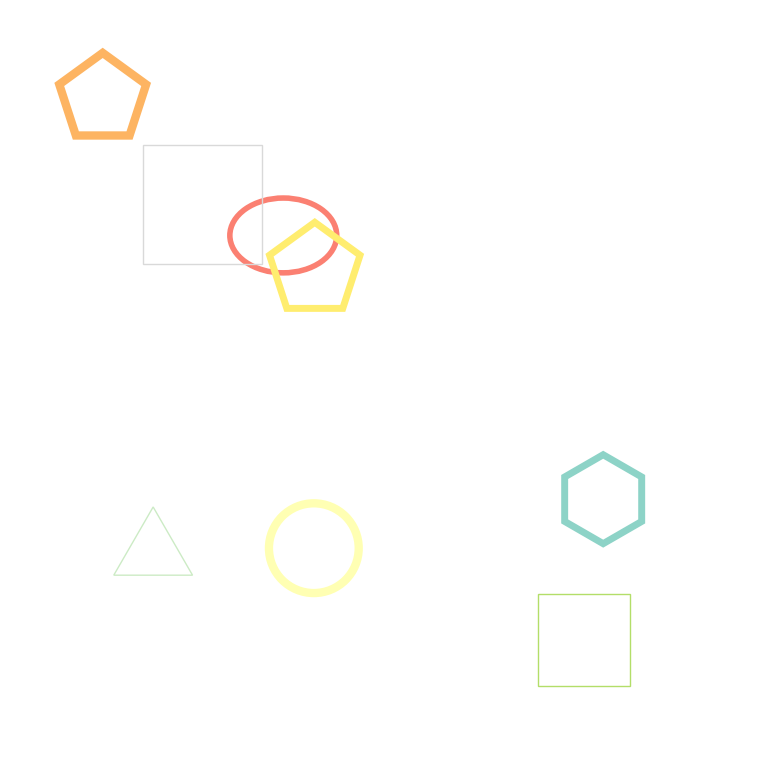[{"shape": "hexagon", "thickness": 2.5, "radius": 0.29, "center": [0.783, 0.352]}, {"shape": "circle", "thickness": 3, "radius": 0.29, "center": [0.408, 0.288]}, {"shape": "oval", "thickness": 2, "radius": 0.35, "center": [0.368, 0.694]}, {"shape": "pentagon", "thickness": 3, "radius": 0.3, "center": [0.133, 0.872]}, {"shape": "square", "thickness": 0.5, "radius": 0.3, "center": [0.758, 0.168]}, {"shape": "square", "thickness": 0.5, "radius": 0.39, "center": [0.263, 0.734]}, {"shape": "triangle", "thickness": 0.5, "radius": 0.3, "center": [0.199, 0.283]}, {"shape": "pentagon", "thickness": 2.5, "radius": 0.31, "center": [0.409, 0.649]}]